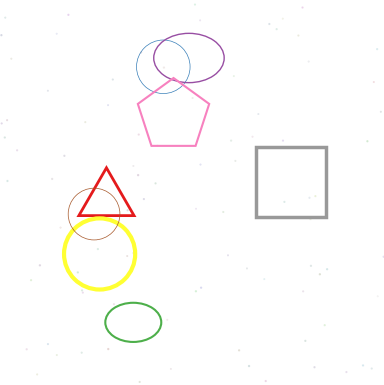[{"shape": "triangle", "thickness": 2, "radius": 0.41, "center": [0.276, 0.481]}, {"shape": "circle", "thickness": 0.5, "radius": 0.35, "center": [0.424, 0.827]}, {"shape": "oval", "thickness": 1.5, "radius": 0.36, "center": [0.346, 0.163]}, {"shape": "oval", "thickness": 1, "radius": 0.46, "center": [0.491, 0.849]}, {"shape": "circle", "thickness": 3, "radius": 0.46, "center": [0.259, 0.34]}, {"shape": "circle", "thickness": 0.5, "radius": 0.34, "center": [0.244, 0.444]}, {"shape": "pentagon", "thickness": 1.5, "radius": 0.49, "center": [0.451, 0.7]}, {"shape": "square", "thickness": 2.5, "radius": 0.46, "center": [0.756, 0.527]}]